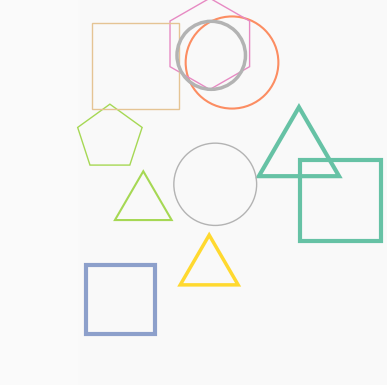[{"shape": "triangle", "thickness": 3, "radius": 0.6, "center": [0.771, 0.602]}, {"shape": "square", "thickness": 3, "radius": 0.53, "center": [0.878, 0.479]}, {"shape": "circle", "thickness": 1.5, "radius": 0.6, "center": [0.599, 0.838]}, {"shape": "square", "thickness": 3, "radius": 0.44, "center": [0.311, 0.222]}, {"shape": "hexagon", "thickness": 1, "radius": 0.59, "center": [0.541, 0.886]}, {"shape": "triangle", "thickness": 1.5, "radius": 0.42, "center": [0.37, 0.471]}, {"shape": "pentagon", "thickness": 1, "radius": 0.44, "center": [0.284, 0.642]}, {"shape": "triangle", "thickness": 2.5, "radius": 0.43, "center": [0.54, 0.303]}, {"shape": "square", "thickness": 1, "radius": 0.56, "center": [0.349, 0.829]}, {"shape": "circle", "thickness": 1, "radius": 0.53, "center": [0.555, 0.521]}, {"shape": "circle", "thickness": 2.5, "radius": 0.44, "center": [0.545, 0.856]}]